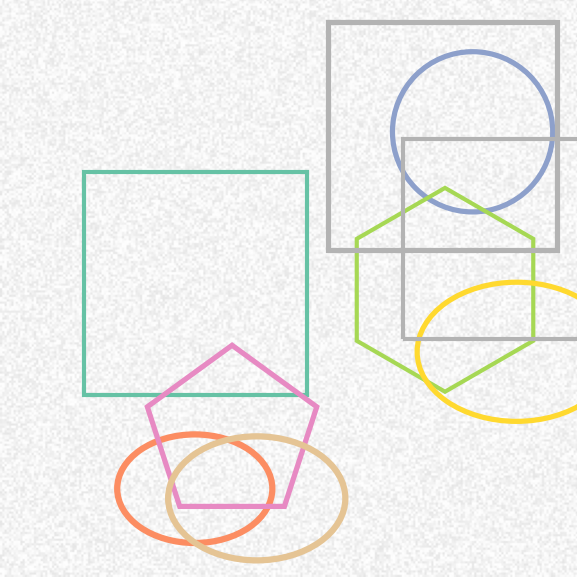[{"shape": "square", "thickness": 2, "radius": 0.97, "center": [0.339, 0.507]}, {"shape": "oval", "thickness": 3, "radius": 0.67, "center": [0.337, 0.153]}, {"shape": "circle", "thickness": 2.5, "radius": 0.69, "center": [0.818, 0.771]}, {"shape": "pentagon", "thickness": 2.5, "radius": 0.77, "center": [0.402, 0.247]}, {"shape": "hexagon", "thickness": 2, "radius": 0.88, "center": [0.771, 0.497]}, {"shape": "oval", "thickness": 2.5, "radius": 0.86, "center": [0.894, 0.39]}, {"shape": "oval", "thickness": 3, "radius": 0.77, "center": [0.445, 0.136]}, {"shape": "square", "thickness": 2.5, "radius": 0.99, "center": [0.766, 0.763]}, {"shape": "square", "thickness": 2, "radius": 0.86, "center": [0.87, 0.585]}]